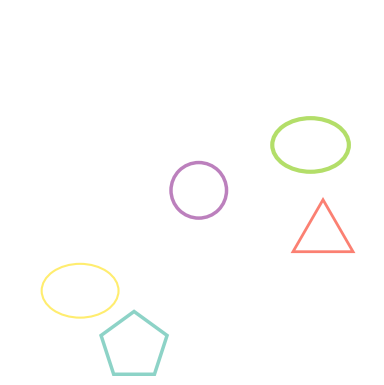[{"shape": "pentagon", "thickness": 2.5, "radius": 0.45, "center": [0.348, 0.101]}, {"shape": "triangle", "thickness": 2, "radius": 0.45, "center": [0.839, 0.391]}, {"shape": "oval", "thickness": 3, "radius": 0.5, "center": [0.807, 0.623]}, {"shape": "circle", "thickness": 2.5, "radius": 0.36, "center": [0.516, 0.506]}, {"shape": "oval", "thickness": 1.5, "radius": 0.5, "center": [0.208, 0.245]}]